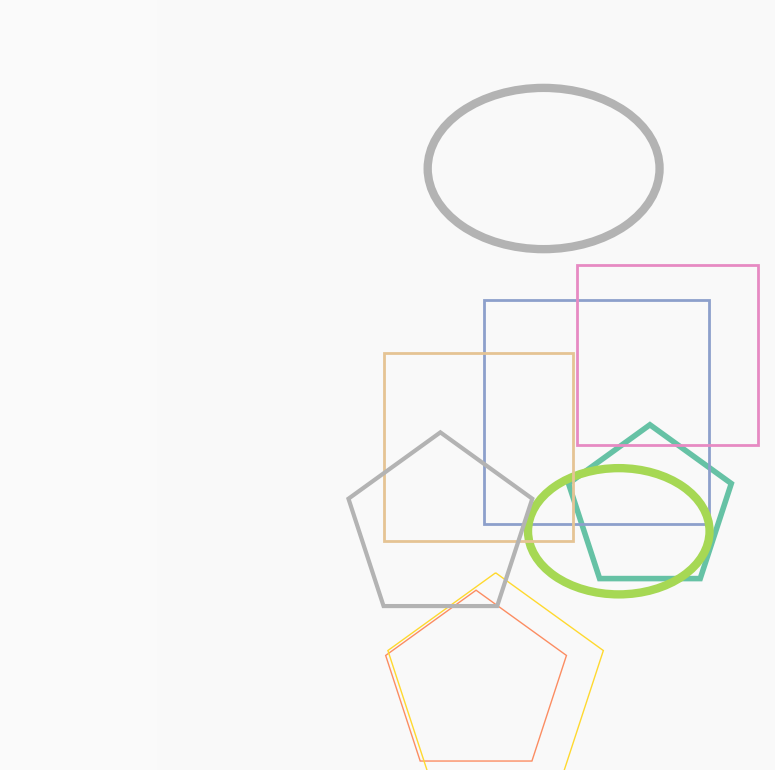[{"shape": "pentagon", "thickness": 2, "radius": 0.55, "center": [0.839, 0.338]}, {"shape": "pentagon", "thickness": 0.5, "radius": 0.61, "center": [0.614, 0.111]}, {"shape": "square", "thickness": 1, "radius": 0.73, "center": [0.77, 0.465]}, {"shape": "square", "thickness": 1, "radius": 0.58, "center": [0.862, 0.539]}, {"shape": "oval", "thickness": 3, "radius": 0.59, "center": [0.798, 0.31]}, {"shape": "pentagon", "thickness": 0.5, "radius": 0.73, "center": [0.64, 0.11]}, {"shape": "square", "thickness": 1, "radius": 0.61, "center": [0.617, 0.419]}, {"shape": "pentagon", "thickness": 1.5, "radius": 0.62, "center": [0.568, 0.314]}, {"shape": "oval", "thickness": 3, "radius": 0.75, "center": [0.701, 0.781]}]